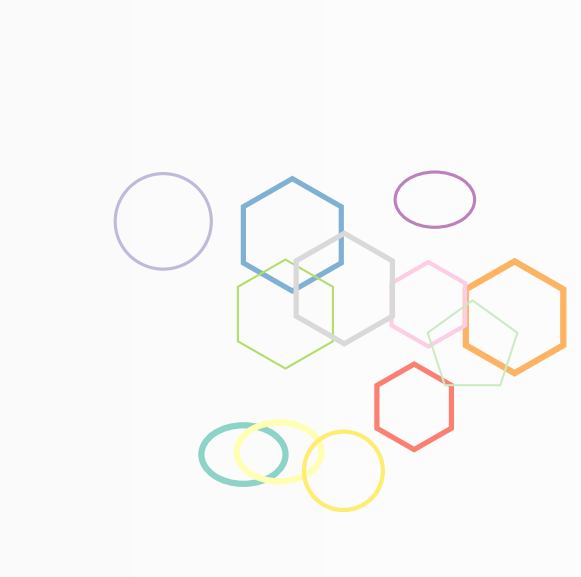[{"shape": "oval", "thickness": 3, "radius": 0.36, "center": [0.419, 0.212]}, {"shape": "oval", "thickness": 3, "radius": 0.36, "center": [0.48, 0.217]}, {"shape": "circle", "thickness": 1.5, "radius": 0.41, "center": [0.281, 0.616]}, {"shape": "hexagon", "thickness": 2.5, "radius": 0.37, "center": [0.713, 0.295]}, {"shape": "hexagon", "thickness": 2.5, "radius": 0.49, "center": [0.503, 0.592]}, {"shape": "hexagon", "thickness": 3, "radius": 0.48, "center": [0.885, 0.45]}, {"shape": "hexagon", "thickness": 1, "radius": 0.47, "center": [0.491, 0.455]}, {"shape": "hexagon", "thickness": 2, "radius": 0.37, "center": [0.737, 0.472]}, {"shape": "hexagon", "thickness": 2.5, "radius": 0.48, "center": [0.592, 0.5]}, {"shape": "oval", "thickness": 1.5, "radius": 0.34, "center": [0.748, 0.653]}, {"shape": "pentagon", "thickness": 1, "radius": 0.41, "center": [0.813, 0.398]}, {"shape": "circle", "thickness": 2, "radius": 0.34, "center": [0.591, 0.184]}]